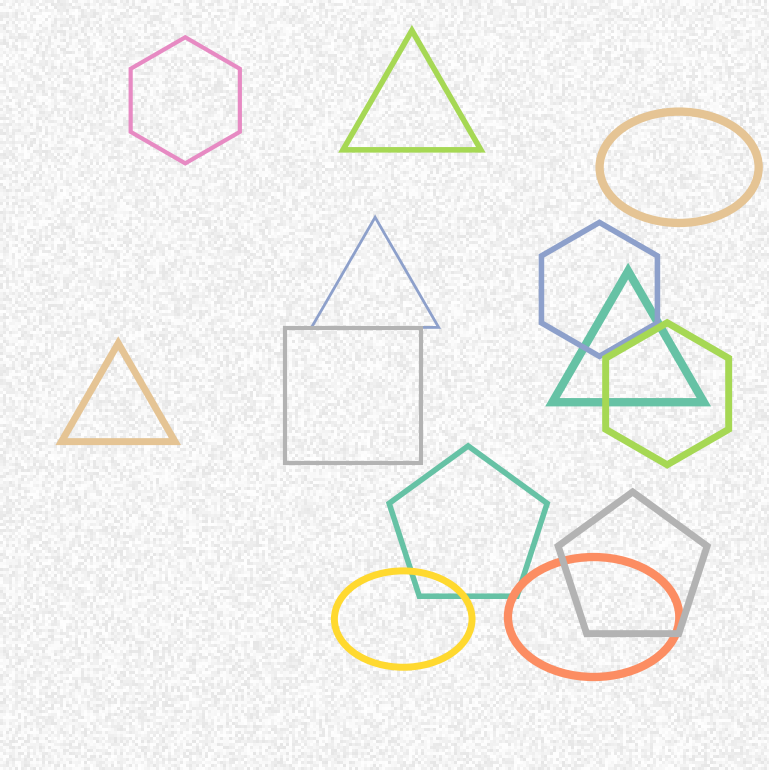[{"shape": "triangle", "thickness": 3, "radius": 0.57, "center": [0.816, 0.534]}, {"shape": "pentagon", "thickness": 2, "radius": 0.54, "center": [0.608, 0.313]}, {"shape": "oval", "thickness": 3, "radius": 0.56, "center": [0.771, 0.199]}, {"shape": "hexagon", "thickness": 2, "radius": 0.43, "center": [0.778, 0.624]}, {"shape": "triangle", "thickness": 1, "radius": 0.48, "center": [0.487, 0.622]}, {"shape": "hexagon", "thickness": 1.5, "radius": 0.41, "center": [0.241, 0.87]}, {"shape": "hexagon", "thickness": 2.5, "radius": 0.46, "center": [0.866, 0.489]}, {"shape": "triangle", "thickness": 2, "radius": 0.52, "center": [0.535, 0.857]}, {"shape": "oval", "thickness": 2.5, "radius": 0.45, "center": [0.524, 0.196]}, {"shape": "triangle", "thickness": 2.5, "radius": 0.43, "center": [0.154, 0.469]}, {"shape": "oval", "thickness": 3, "radius": 0.52, "center": [0.882, 0.783]}, {"shape": "pentagon", "thickness": 2.5, "radius": 0.51, "center": [0.822, 0.259]}, {"shape": "square", "thickness": 1.5, "radius": 0.44, "center": [0.459, 0.486]}]